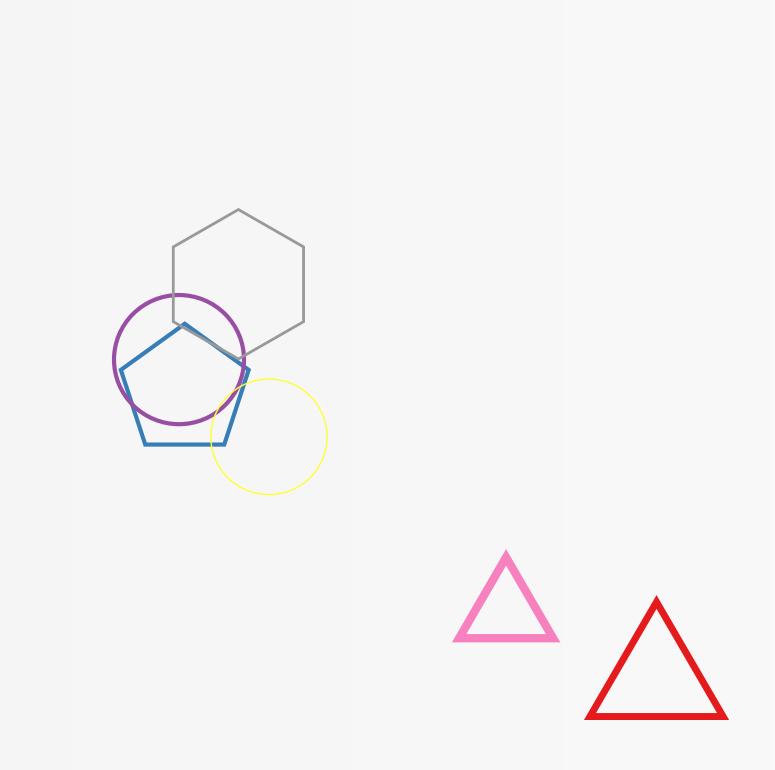[{"shape": "triangle", "thickness": 2.5, "radius": 0.5, "center": [0.847, 0.119]}, {"shape": "pentagon", "thickness": 1.5, "radius": 0.43, "center": [0.238, 0.493]}, {"shape": "circle", "thickness": 1.5, "radius": 0.42, "center": [0.231, 0.533]}, {"shape": "circle", "thickness": 0.5, "radius": 0.38, "center": [0.347, 0.433]}, {"shape": "triangle", "thickness": 3, "radius": 0.35, "center": [0.653, 0.206]}, {"shape": "hexagon", "thickness": 1, "radius": 0.49, "center": [0.308, 0.631]}]